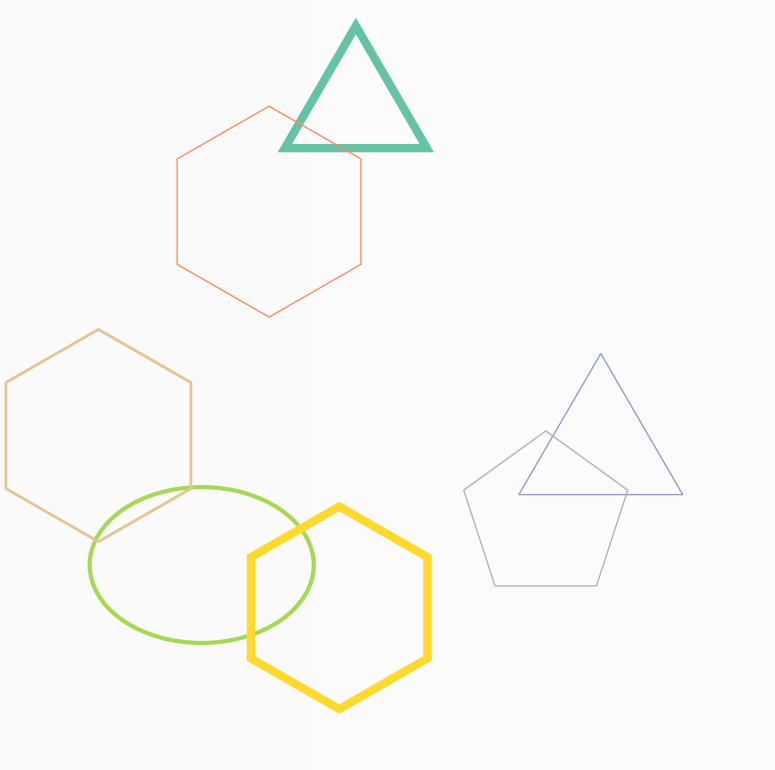[{"shape": "triangle", "thickness": 3, "radius": 0.53, "center": [0.459, 0.861]}, {"shape": "hexagon", "thickness": 0.5, "radius": 0.68, "center": [0.347, 0.725]}, {"shape": "triangle", "thickness": 0.5, "radius": 0.61, "center": [0.775, 0.419]}, {"shape": "oval", "thickness": 1.5, "radius": 0.72, "center": [0.26, 0.266]}, {"shape": "hexagon", "thickness": 3, "radius": 0.66, "center": [0.438, 0.211]}, {"shape": "hexagon", "thickness": 1, "radius": 0.69, "center": [0.127, 0.434]}, {"shape": "pentagon", "thickness": 0.5, "radius": 0.56, "center": [0.704, 0.329]}]